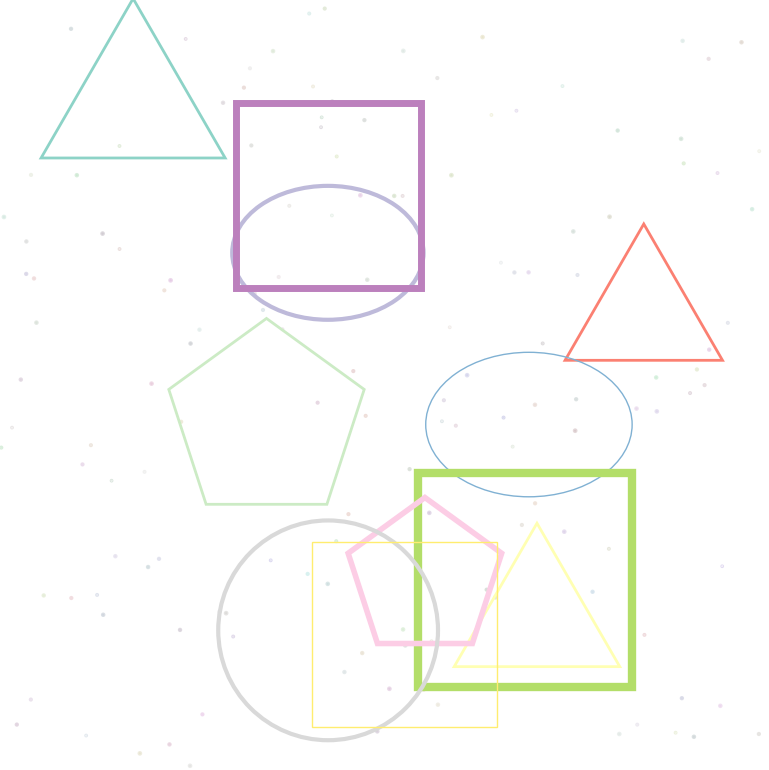[{"shape": "triangle", "thickness": 1, "radius": 0.69, "center": [0.173, 0.864]}, {"shape": "triangle", "thickness": 1, "radius": 0.62, "center": [0.697, 0.196]}, {"shape": "oval", "thickness": 1.5, "radius": 0.62, "center": [0.426, 0.672]}, {"shape": "triangle", "thickness": 1, "radius": 0.59, "center": [0.836, 0.591]}, {"shape": "oval", "thickness": 0.5, "radius": 0.67, "center": [0.687, 0.449]}, {"shape": "square", "thickness": 3, "radius": 0.69, "center": [0.682, 0.247]}, {"shape": "pentagon", "thickness": 2, "radius": 0.52, "center": [0.552, 0.249]}, {"shape": "circle", "thickness": 1.5, "radius": 0.71, "center": [0.426, 0.181]}, {"shape": "square", "thickness": 2.5, "radius": 0.6, "center": [0.426, 0.746]}, {"shape": "pentagon", "thickness": 1, "radius": 0.67, "center": [0.346, 0.453]}, {"shape": "square", "thickness": 0.5, "radius": 0.6, "center": [0.526, 0.176]}]